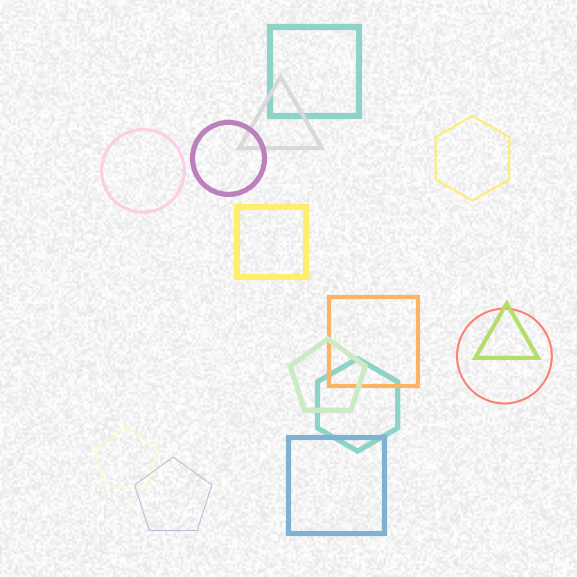[{"shape": "square", "thickness": 3, "radius": 0.38, "center": [0.544, 0.875]}, {"shape": "hexagon", "thickness": 2.5, "radius": 0.4, "center": [0.619, 0.298]}, {"shape": "pentagon", "thickness": 0.5, "radius": 0.29, "center": [0.219, 0.202]}, {"shape": "pentagon", "thickness": 0.5, "radius": 0.35, "center": [0.3, 0.137]}, {"shape": "circle", "thickness": 1, "radius": 0.41, "center": [0.873, 0.383]}, {"shape": "square", "thickness": 2.5, "radius": 0.42, "center": [0.582, 0.159]}, {"shape": "square", "thickness": 2, "radius": 0.38, "center": [0.646, 0.407]}, {"shape": "triangle", "thickness": 2, "radius": 0.31, "center": [0.877, 0.411]}, {"shape": "circle", "thickness": 1.5, "radius": 0.36, "center": [0.248, 0.703]}, {"shape": "triangle", "thickness": 2, "radius": 0.41, "center": [0.486, 0.784]}, {"shape": "circle", "thickness": 2.5, "radius": 0.31, "center": [0.396, 0.725]}, {"shape": "pentagon", "thickness": 2.5, "radius": 0.34, "center": [0.568, 0.344]}, {"shape": "hexagon", "thickness": 1, "radius": 0.37, "center": [0.818, 0.725]}, {"shape": "square", "thickness": 3, "radius": 0.3, "center": [0.47, 0.58]}]